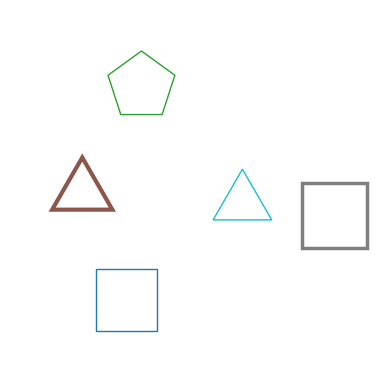[{"shape": "square", "thickness": 1, "radius": 0.4, "center": [0.328, 0.221]}, {"shape": "pentagon", "thickness": 1, "radius": 0.46, "center": [0.367, 0.776]}, {"shape": "triangle", "thickness": 3, "radius": 0.45, "center": [0.214, 0.501]}, {"shape": "square", "thickness": 2.5, "radius": 0.42, "center": [0.869, 0.44]}, {"shape": "triangle", "thickness": 1, "radius": 0.44, "center": [0.63, 0.473]}]